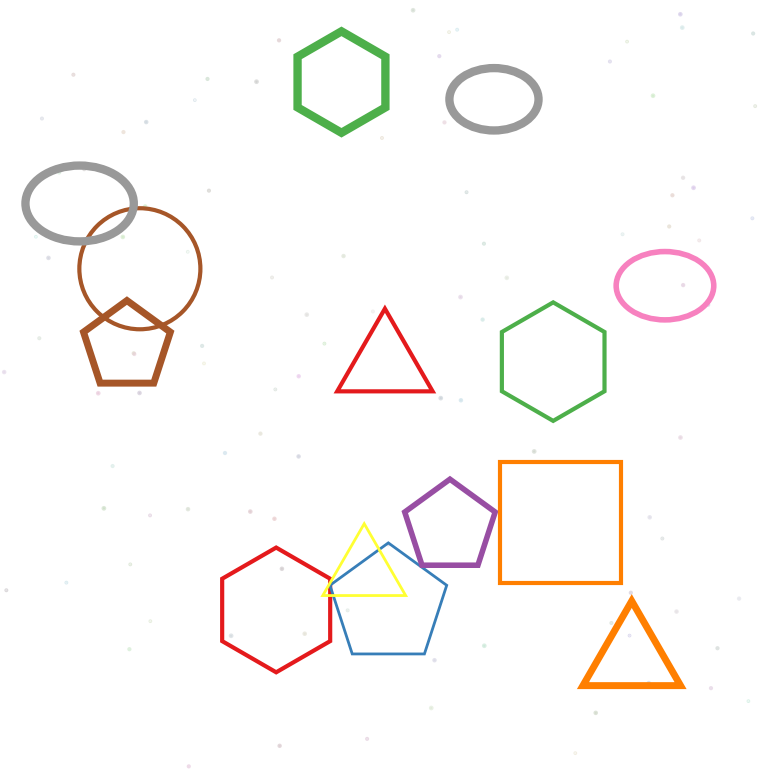[{"shape": "triangle", "thickness": 1.5, "radius": 0.36, "center": [0.5, 0.528]}, {"shape": "hexagon", "thickness": 1.5, "radius": 0.4, "center": [0.359, 0.208]}, {"shape": "pentagon", "thickness": 1, "radius": 0.4, "center": [0.504, 0.215]}, {"shape": "hexagon", "thickness": 3, "radius": 0.33, "center": [0.443, 0.893]}, {"shape": "hexagon", "thickness": 1.5, "radius": 0.38, "center": [0.718, 0.53]}, {"shape": "pentagon", "thickness": 2, "radius": 0.31, "center": [0.584, 0.316]}, {"shape": "triangle", "thickness": 2.5, "radius": 0.37, "center": [0.82, 0.146]}, {"shape": "square", "thickness": 1.5, "radius": 0.39, "center": [0.727, 0.322]}, {"shape": "triangle", "thickness": 1, "radius": 0.31, "center": [0.473, 0.258]}, {"shape": "circle", "thickness": 1.5, "radius": 0.39, "center": [0.182, 0.651]}, {"shape": "pentagon", "thickness": 2.5, "radius": 0.3, "center": [0.165, 0.55]}, {"shape": "oval", "thickness": 2, "radius": 0.32, "center": [0.864, 0.629]}, {"shape": "oval", "thickness": 3, "radius": 0.29, "center": [0.642, 0.871]}, {"shape": "oval", "thickness": 3, "radius": 0.35, "center": [0.103, 0.736]}]